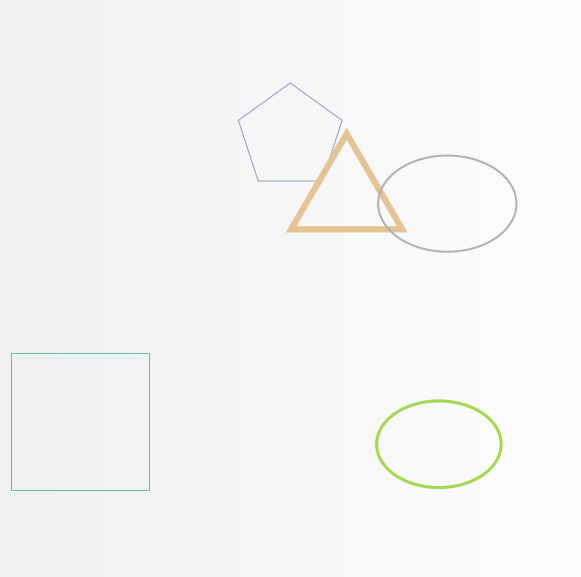[{"shape": "square", "thickness": 0.5, "radius": 0.59, "center": [0.138, 0.269]}, {"shape": "pentagon", "thickness": 0.5, "radius": 0.47, "center": [0.499, 0.762]}, {"shape": "oval", "thickness": 1.5, "radius": 0.54, "center": [0.755, 0.23]}, {"shape": "triangle", "thickness": 3, "radius": 0.55, "center": [0.597, 0.657]}, {"shape": "oval", "thickness": 1, "radius": 0.59, "center": [0.77, 0.646]}]